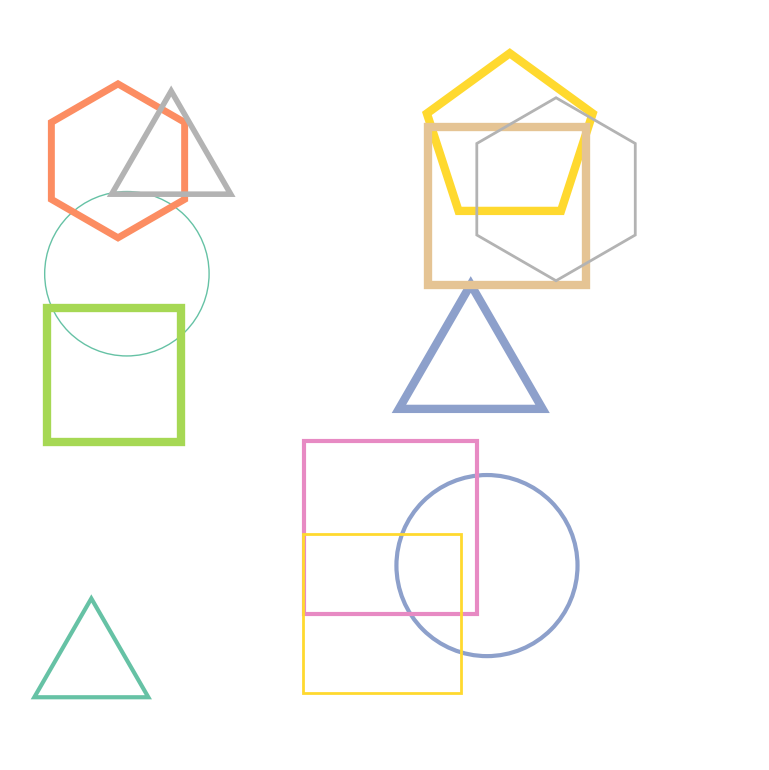[{"shape": "triangle", "thickness": 1.5, "radius": 0.43, "center": [0.119, 0.137]}, {"shape": "circle", "thickness": 0.5, "radius": 0.53, "center": [0.165, 0.644]}, {"shape": "hexagon", "thickness": 2.5, "radius": 0.5, "center": [0.153, 0.791]}, {"shape": "triangle", "thickness": 3, "radius": 0.54, "center": [0.611, 0.523]}, {"shape": "circle", "thickness": 1.5, "radius": 0.59, "center": [0.632, 0.265]}, {"shape": "square", "thickness": 1.5, "radius": 0.56, "center": [0.507, 0.315]}, {"shape": "square", "thickness": 3, "radius": 0.43, "center": [0.148, 0.514]}, {"shape": "pentagon", "thickness": 3, "radius": 0.57, "center": [0.662, 0.818]}, {"shape": "square", "thickness": 1, "radius": 0.52, "center": [0.496, 0.203]}, {"shape": "square", "thickness": 3, "radius": 0.51, "center": [0.659, 0.732]}, {"shape": "triangle", "thickness": 2, "radius": 0.45, "center": [0.222, 0.792]}, {"shape": "hexagon", "thickness": 1, "radius": 0.59, "center": [0.722, 0.754]}]